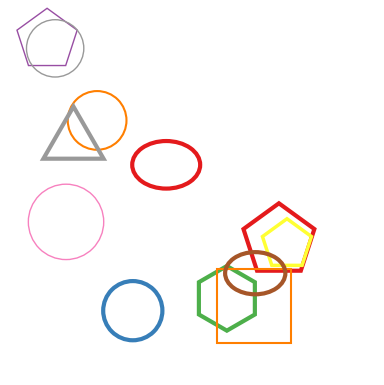[{"shape": "pentagon", "thickness": 3, "radius": 0.48, "center": [0.724, 0.375]}, {"shape": "oval", "thickness": 3, "radius": 0.44, "center": [0.432, 0.572]}, {"shape": "circle", "thickness": 3, "radius": 0.38, "center": [0.345, 0.193]}, {"shape": "hexagon", "thickness": 3, "radius": 0.42, "center": [0.589, 0.225]}, {"shape": "pentagon", "thickness": 1, "radius": 0.41, "center": [0.122, 0.896]}, {"shape": "square", "thickness": 1.5, "radius": 0.48, "center": [0.66, 0.205]}, {"shape": "circle", "thickness": 1.5, "radius": 0.38, "center": [0.252, 0.687]}, {"shape": "pentagon", "thickness": 2.5, "radius": 0.33, "center": [0.745, 0.365]}, {"shape": "oval", "thickness": 3, "radius": 0.39, "center": [0.663, 0.29]}, {"shape": "circle", "thickness": 1, "radius": 0.49, "center": [0.171, 0.424]}, {"shape": "triangle", "thickness": 3, "radius": 0.45, "center": [0.191, 0.633]}, {"shape": "circle", "thickness": 1, "radius": 0.37, "center": [0.143, 0.874]}]